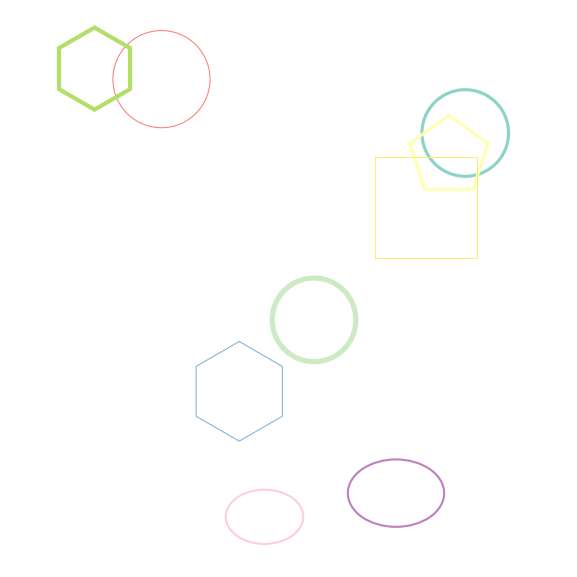[{"shape": "circle", "thickness": 1.5, "radius": 0.37, "center": [0.806, 0.769]}, {"shape": "pentagon", "thickness": 1.5, "radius": 0.36, "center": [0.777, 0.729]}, {"shape": "circle", "thickness": 0.5, "radius": 0.42, "center": [0.28, 0.862]}, {"shape": "hexagon", "thickness": 0.5, "radius": 0.43, "center": [0.414, 0.322]}, {"shape": "hexagon", "thickness": 2, "radius": 0.36, "center": [0.164, 0.88]}, {"shape": "oval", "thickness": 1, "radius": 0.34, "center": [0.458, 0.104]}, {"shape": "oval", "thickness": 1, "radius": 0.42, "center": [0.686, 0.145]}, {"shape": "circle", "thickness": 2.5, "radius": 0.36, "center": [0.544, 0.445]}, {"shape": "square", "thickness": 0.5, "radius": 0.44, "center": [0.738, 0.64]}]